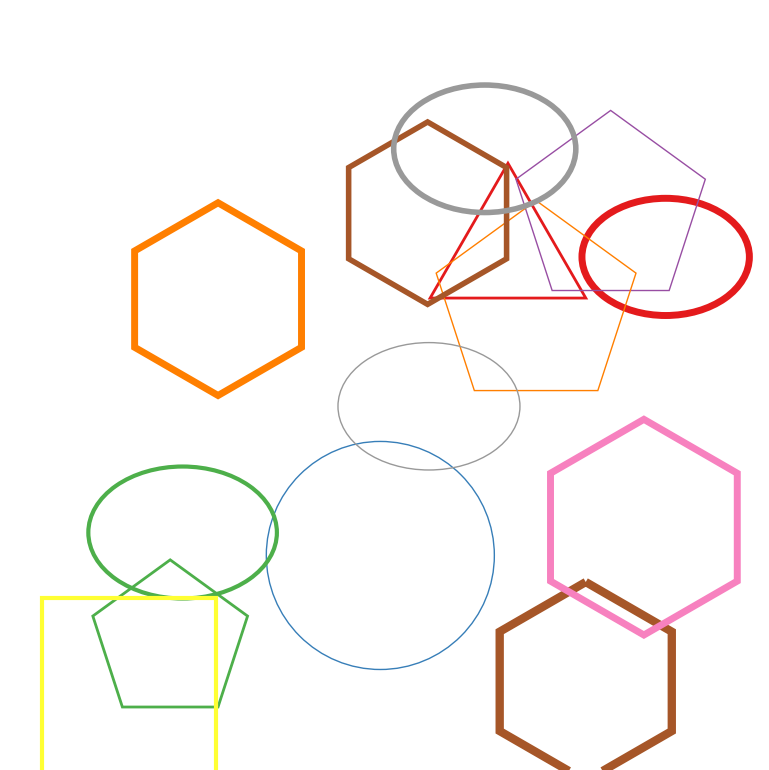[{"shape": "triangle", "thickness": 1, "radius": 0.58, "center": [0.66, 0.671]}, {"shape": "oval", "thickness": 2.5, "radius": 0.54, "center": [0.865, 0.666]}, {"shape": "circle", "thickness": 0.5, "radius": 0.74, "center": [0.494, 0.279]}, {"shape": "pentagon", "thickness": 1, "radius": 0.53, "center": [0.221, 0.167]}, {"shape": "oval", "thickness": 1.5, "radius": 0.61, "center": [0.237, 0.308]}, {"shape": "pentagon", "thickness": 0.5, "radius": 0.65, "center": [0.793, 0.727]}, {"shape": "pentagon", "thickness": 0.5, "radius": 0.68, "center": [0.696, 0.603]}, {"shape": "hexagon", "thickness": 2.5, "radius": 0.63, "center": [0.283, 0.612]}, {"shape": "square", "thickness": 1.5, "radius": 0.56, "center": [0.167, 0.11]}, {"shape": "hexagon", "thickness": 3, "radius": 0.65, "center": [0.761, 0.115]}, {"shape": "hexagon", "thickness": 2, "radius": 0.59, "center": [0.555, 0.723]}, {"shape": "hexagon", "thickness": 2.5, "radius": 0.7, "center": [0.836, 0.315]}, {"shape": "oval", "thickness": 0.5, "radius": 0.59, "center": [0.557, 0.472]}, {"shape": "oval", "thickness": 2, "radius": 0.59, "center": [0.63, 0.807]}]